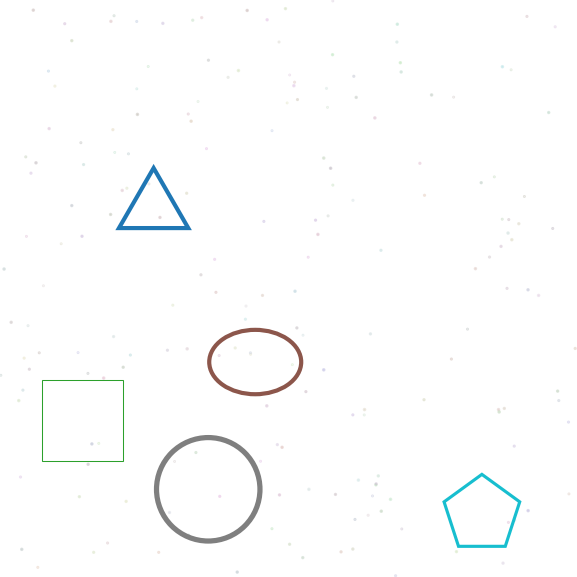[{"shape": "triangle", "thickness": 2, "radius": 0.35, "center": [0.266, 0.639]}, {"shape": "square", "thickness": 0.5, "radius": 0.35, "center": [0.143, 0.27]}, {"shape": "oval", "thickness": 2, "radius": 0.4, "center": [0.442, 0.372]}, {"shape": "circle", "thickness": 2.5, "radius": 0.45, "center": [0.361, 0.152]}, {"shape": "pentagon", "thickness": 1.5, "radius": 0.34, "center": [0.834, 0.109]}]